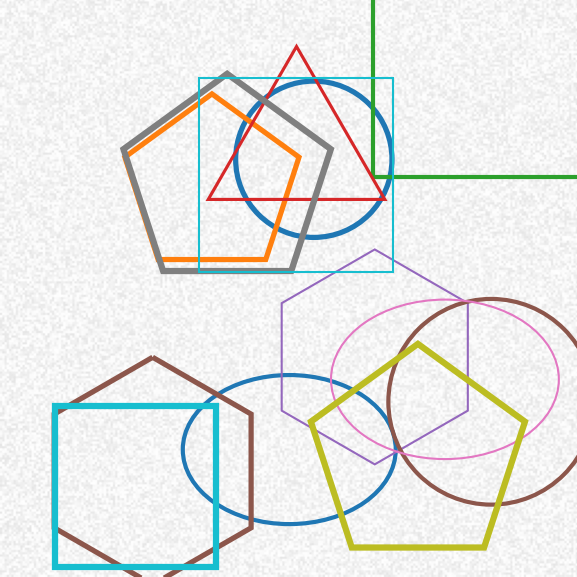[{"shape": "circle", "thickness": 2.5, "radius": 0.68, "center": [0.543, 0.723]}, {"shape": "oval", "thickness": 2, "radius": 0.92, "center": [0.501, 0.221]}, {"shape": "pentagon", "thickness": 2.5, "radius": 0.79, "center": [0.367, 0.678]}, {"shape": "square", "thickness": 2, "radius": 0.94, "center": [0.834, 0.88]}, {"shape": "triangle", "thickness": 1.5, "radius": 0.88, "center": [0.513, 0.742]}, {"shape": "hexagon", "thickness": 1, "radius": 0.93, "center": [0.649, 0.381]}, {"shape": "hexagon", "thickness": 2.5, "radius": 0.98, "center": [0.264, 0.184]}, {"shape": "circle", "thickness": 2, "radius": 0.89, "center": [0.851, 0.303]}, {"shape": "oval", "thickness": 1, "radius": 0.99, "center": [0.77, 0.342]}, {"shape": "pentagon", "thickness": 3, "radius": 0.94, "center": [0.393, 0.683]}, {"shape": "pentagon", "thickness": 3, "radius": 0.97, "center": [0.724, 0.209]}, {"shape": "square", "thickness": 3, "radius": 0.7, "center": [0.235, 0.157]}, {"shape": "square", "thickness": 1, "radius": 0.84, "center": [0.513, 0.696]}]